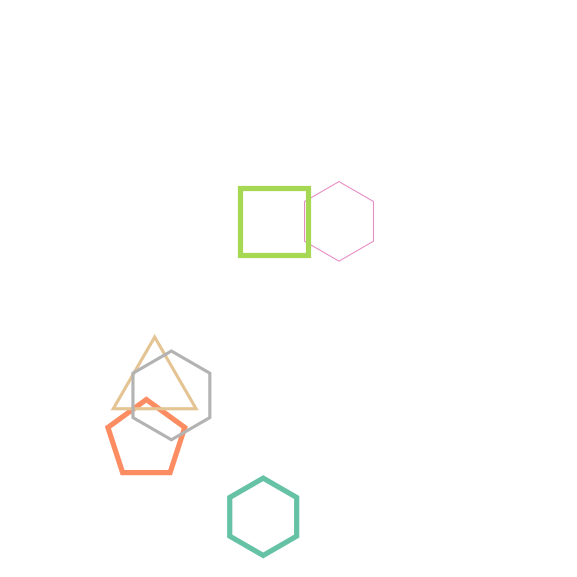[{"shape": "hexagon", "thickness": 2.5, "radius": 0.33, "center": [0.456, 0.104]}, {"shape": "pentagon", "thickness": 2.5, "radius": 0.35, "center": [0.253, 0.237]}, {"shape": "hexagon", "thickness": 0.5, "radius": 0.34, "center": [0.587, 0.616]}, {"shape": "square", "thickness": 2.5, "radius": 0.29, "center": [0.475, 0.616]}, {"shape": "triangle", "thickness": 1.5, "radius": 0.41, "center": [0.268, 0.333]}, {"shape": "hexagon", "thickness": 1.5, "radius": 0.38, "center": [0.297, 0.314]}]